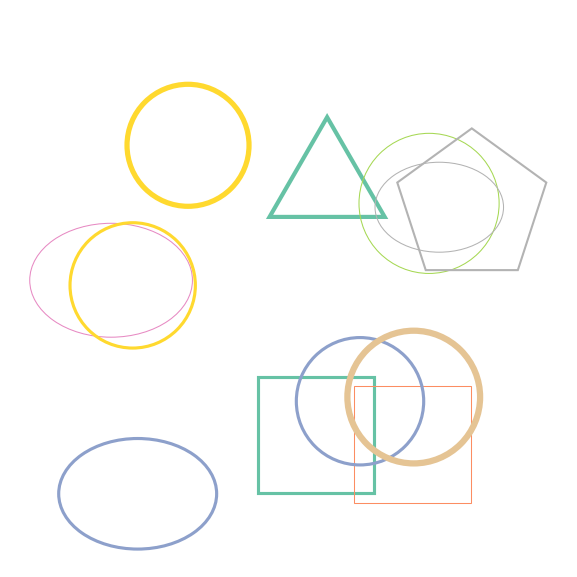[{"shape": "triangle", "thickness": 2, "radius": 0.58, "center": [0.566, 0.681]}, {"shape": "square", "thickness": 1.5, "radius": 0.5, "center": [0.547, 0.247]}, {"shape": "square", "thickness": 0.5, "radius": 0.51, "center": [0.714, 0.229]}, {"shape": "oval", "thickness": 1.5, "radius": 0.68, "center": [0.238, 0.144]}, {"shape": "circle", "thickness": 1.5, "radius": 0.55, "center": [0.623, 0.304]}, {"shape": "oval", "thickness": 0.5, "radius": 0.7, "center": [0.192, 0.514]}, {"shape": "circle", "thickness": 0.5, "radius": 0.61, "center": [0.743, 0.647]}, {"shape": "circle", "thickness": 2.5, "radius": 0.53, "center": [0.326, 0.748]}, {"shape": "circle", "thickness": 1.5, "radius": 0.54, "center": [0.23, 0.505]}, {"shape": "circle", "thickness": 3, "radius": 0.57, "center": [0.716, 0.312]}, {"shape": "pentagon", "thickness": 1, "radius": 0.68, "center": [0.817, 0.641]}, {"shape": "oval", "thickness": 0.5, "radius": 0.56, "center": [0.761, 0.64]}]